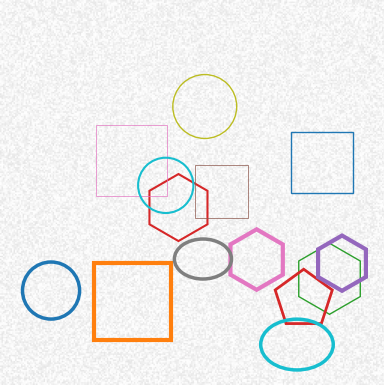[{"shape": "circle", "thickness": 2.5, "radius": 0.37, "center": [0.133, 0.245]}, {"shape": "square", "thickness": 1, "radius": 0.4, "center": [0.836, 0.578]}, {"shape": "square", "thickness": 3, "radius": 0.5, "center": [0.343, 0.218]}, {"shape": "hexagon", "thickness": 1, "radius": 0.46, "center": [0.856, 0.276]}, {"shape": "pentagon", "thickness": 2, "radius": 0.39, "center": [0.789, 0.223]}, {"shape": "hexagon", "thickness": 1.5, "radius": 0.44, "center": [0.464, 0.461]}, {"shape": "hexagon", "thickness": 3, "radius": 0.36, "center": [0.888, 0.316]}, {"shape": "square", "thickness": 0.5, "radius": 0.34, "center": [0.576, 0.502]}, {"shape": "hexagon", "thickness": 3, "radius": 0.39, "center": [0.667, 0.326]}, {"shape": "square", "thickness": 0.5, "radius": 0.46, "center": [0.342, 0.584]}, {"shape": "oval", "thickness": 2.5, "radius": 0.37, "center": [0.527, 0.327]}, {"shape": "circle", "thickness": 1, "radius": 0.41, "center": [0.532, 0.723]}, {"shape": "circle", "thickness": 1.5, "radius": 0.36, "center": [0.431, 0.519]}, {"shape": "oval", "thickness": 2.5, "radius": 0.47, "center": [0.771, 0.105]}]